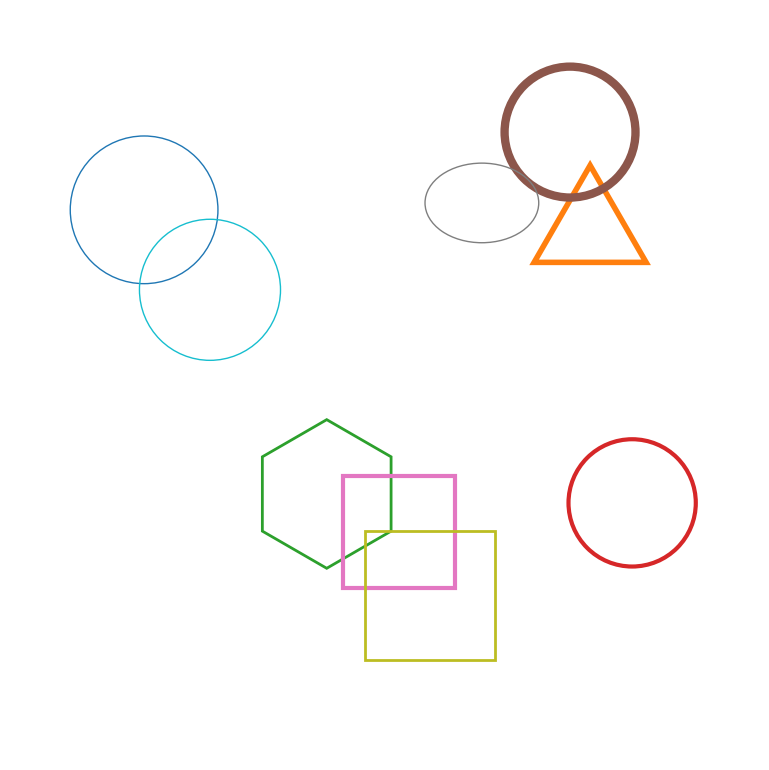[{"shape": "circle", "thickness": 0.5, "radius": 0.48, "center": [0.187, 0.727]}, {"shape": "triangle", "thickness": 2, "radius": 0.42, "center": [0.766, 0.701]}, {"shape": "hexagon", "thickness": 1, "radius": 0.48, "center": [0.424, 0.358]}, {"shape": "circle", "thickness": 1.5, "radius": 0.41, "center": [0.821, 0.347]}, {"shape": "circle", "thickness": 3, "radius": 0.43, "center": [0.74, 0.828]}, {"shape": "square", "thickness": 1.5, "radius": 0.36, "center": [0.518, 0.309]}, {"shape": "oval", "thickness": 0.5, "radius": 0.37, "center": [0.626, 0.736]}, {"shape": "square", "thickness": 1, "radius": 0.42, "center": [0.558, 0.227]}, {"shape": "circle", "thickness": 0.5, "radius": 0.46, "center": [0.273, 0.624]}]